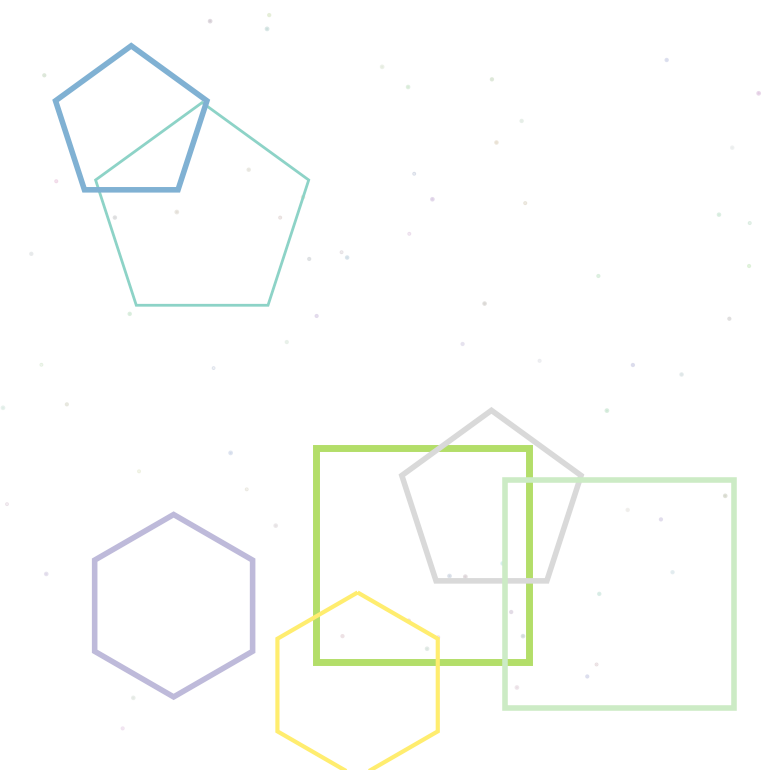[{"shape": "pentagon", "thickness": 1, "radius": 0.73, "center": [0.263, 0.721]}, {"shape": "hexagon", "thickness": 2, "radius": 0.59, "center": [0.226, 0.213]}, {"shape": "pentagon", "thickness": 2, "radius": 0.52, "center": [0.17, 0.837]}, {"shape": "square", "thickness": 2.5, "radius": 0.69, "center": [0.549, 0.279]}, {"shape": "pentagon", "thickness": 2, "radius": 0.61, "center": [0.638, 0.345]}, {"shape": "square", "thickness": 2, "radius": 0.74, "center": [0.804, 0.229]}, {"shape": "hexagon", "thickness": 1.5, "radius": 0.6, "center": [0.464, 0.11]}]